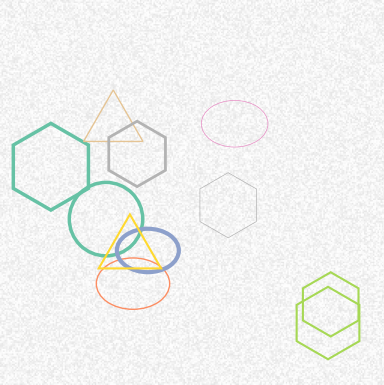[{"shape": "hexagon", "thickness": 2.5, "radius": 0.56, "center": [0.132, 0.567]}, {"shape": "circle", "thickness": 2.5, "radius": 0.48, "center": [0.275, 0.431]}, {"shape": "oval", "thickness": 1, "radius": 0.48, "center": [0.345, 0.263]}, {"shape": "oval", "thickness": 3, "radius": 0.4, "center": [0.384, 0.349]}, {"shape": "oval", "thickness": 0.5, "radius": 0.43, "center": [0.609, 0.679]}, {"shape": "hexagon", "thickness": 1.5, "radius": 0.42, "center": [0.859, 0.209]}, {"shape": "hexagon", "thickness": 1.5, "radius": 0.47, "center": [0.852, 0.161]}, {"shape": "triangle", "thickness": 1.5, "radius": 0.47, "center": [0.337, 0.35]}, {"shape": "triangle", "thickness": 1, "radius": 0.45, "center": [0.294, 0.677]}, {"shape": "hexagon", "thickness": 0.5, "radius": 0.42, "center": [0.593, 0.467]}, {"shape": "hexagon", "thickness": 2, "radius": 0.42, "center": [0.356, 0.6]}]